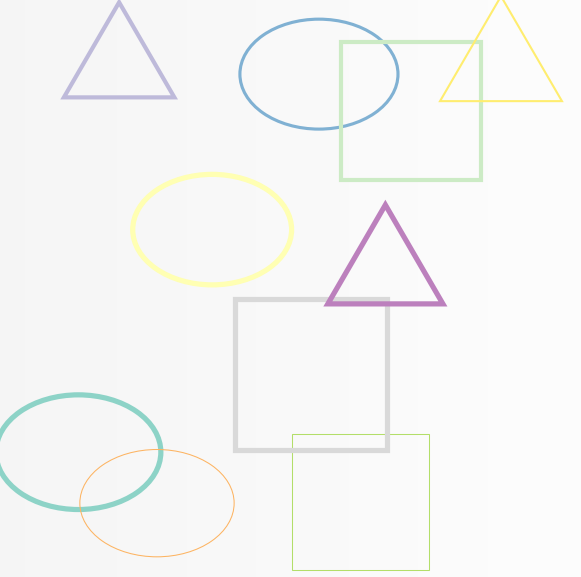[{"shape": "oval", "thickness": 2.5, "radius": 0.71, "center": [0.135, 0.216]}, {"shape": "oval", "thickness": 2.5, "radius": 0.68, "center": [0.365, 0.602]}, {"shape": "triangle", "thickness": 2, "radius": 0.55, "center": [0.205, 0.885]}, {"shape": "oval", "thickness": 1.5, "radius": 0.68, "center": [0.549, 0.871]}, {"shape": "oval", "thickness": 0.5, "radius": 0.66, "center": [0.27, 0.128]}, {"shape": "square", "thickness": 0.5, "radius": 0.59, "center": [0.62, 0.13]}, {"shape": "square", "thickness": 2.5, "radius": 0.65, "center": [0.535, 0.35]}, {"shape": "triangle", "thickness": 2.5, "radius": 0.57, "center": [0.663, 0.53]}, {"shape": "square", "thickness": 2, "radius": 0.6, "center": [0.707, 0.807]}, {"shape": "triangle", "thickness": 1, "radius": 0.61, "center": [0.862, 0.885]}]